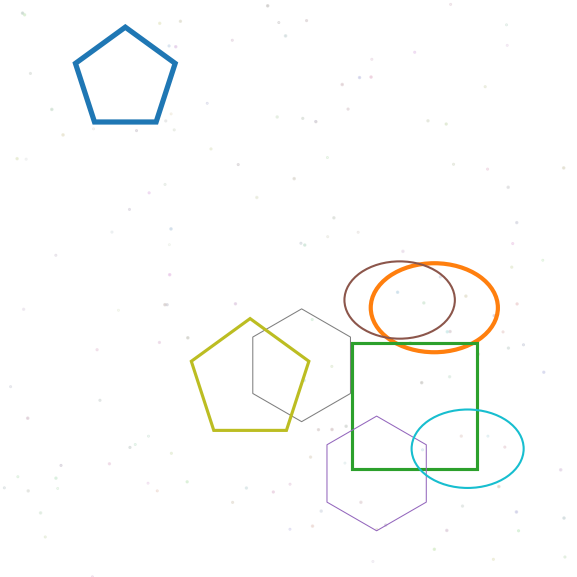[{"shape": "pentagon", "thickness": 2.5, "radius": 0.45, "center": [0.217, 0.861]}, {"shape": "oval", "thickness": 2, "radius": 0.55, "center": [0.752, 0.466]}, {"shape": "square", "thickness": 1.5, "radius": 0.54, "center": [0.718, 0.296]}, {"shape": "hexagon", "thickness": 0.5, "radius": 0.5, "center": [0.652, 0.179]}, {"shape": "oval", "thickness": 1, "radius": 0.48, "center": [0.692, 0.48]}, {"shape": "hexagon", "thickness": 0.5, "radius": 0.49, "center": [0.522, 0.367]}, {"shape": "pentagon", "thickness": 1.5, "radius": 0.54, "center": [0.433, 0.34]}, {"shape": "oval", "thickness": 1, "radius": 0.49, "center": [0.81, 0.222]}]